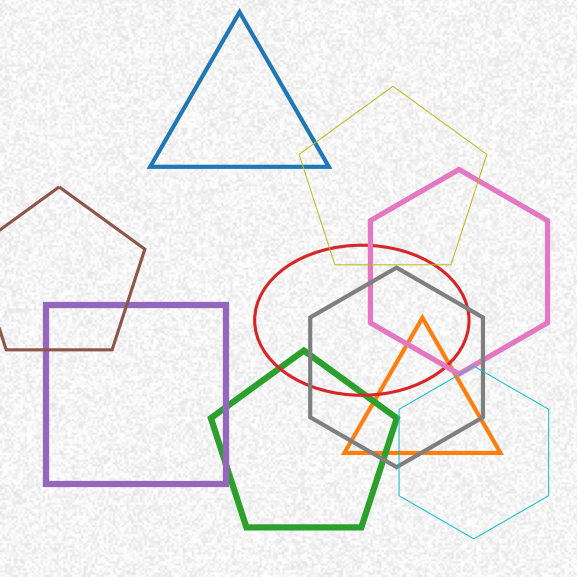[{"shape": "triangle", "thickness": 2, "radius": 0.89, "center": [0.415, 0.8]}, {"shape": "triangle", "thickness": 2, "radius": 0.78, "center": [0.731, 0.293]}, {"shape": "pentagon", "thickness": 3, "radius": 0.85, "center": [0.526, 0.223]}, {"shape": "oval", "thickness": 1.5, "radius": 0.93, "center": [0.627, 0.445]}, {"shape": "square", "thickness": 3, "radius": 0.78, "center": [0.235, 0.316]}, {"shape": "pentagon", "thickness": 1.5, "radius": 0.78, "center": [0.102, 0.52]}, {"shape": "hexagon", "thickness": 2.5, "radius": 0.89, "center": [0.795, 0.529]}, {"shape": "hexagon", "thickness": 2, "radius": 0.86, "center": [0.687, 0.363]}, {"shape": "pentagon", "thickness": 0.5, "radius": 0.85, "center": [0.68, 0.679]}, {"shape": "hexagon", "thickness": 0.5, "radius": 0.75, "center": [0.821, 0.216]}]